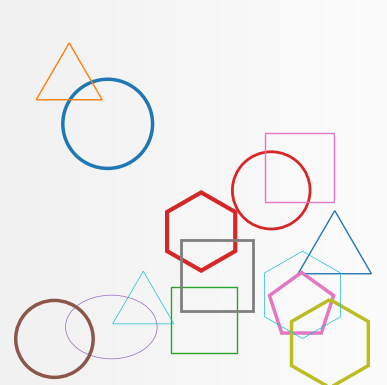[{"shape": "triangle", "thickness": 1, "radius": 0.55, "center": [0.864, 0.344]}, {"shape": "circle", "thickness": 2.5, "radius": 0.58, "center": [0.278, 0.678]}, {"shape": "triangle", "thickness": 1, "radius": 0.49, "center": [0.179, 0.79]}, {"shape": "square", "thickness": 1, "radius": 0.43, "center": [0.526, 0.169]}, {"shape": "hexagon", "thickness": 3, "radius": 0.51, "center": [0.519, 0.399]}, {"shape": "circle", "thickness": 2, "radius": 0.5, "center": [0.7, 0.505]}, {"shape": "oval", "thickness": 0.5, "radius": 0.59, "center": [0.287, 0.151]}, {"shape": "circle", "thickness": 2.5, "radius": 0.5, "center": [0.141, 0.12]}, {"shape": "pentagon", "thickness": 2.5, "radius": 0.44, "center": [0.778, 0.205]}, {"shape": "square", "thickness": 1, "radius": 0.45, "center": [0.773, 0.564]}, {"shape": "square", "thickness": 2, "radius": 0.46, "center": [0.56, 0.284]}, {"shape": "hexagon", "thickness": 2.5, "radius": 0.57, "center": [0.851, 0.108]}, {"shape": "hexagon", "thickness": 0.5, "radius": 0.57, "center": [0.781, 0.234]}, {"shape": "triangle", "thickness": 0.5, "radius": 0.46, "center": [0.37, 0.204]}]